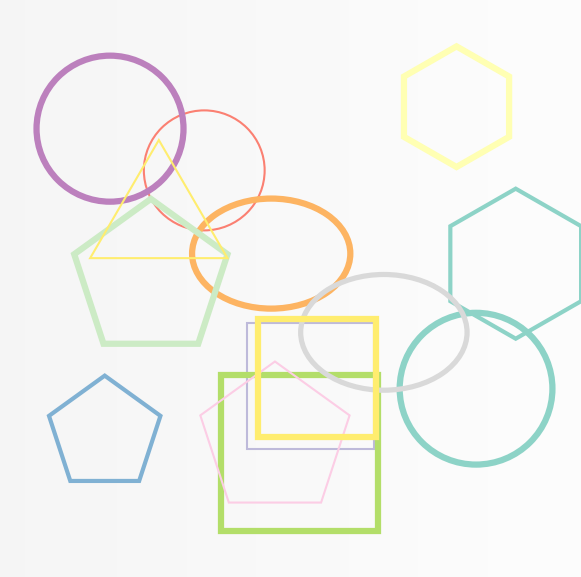[{"shape": "hexagon", "thickness": 2, "radius": 0.65, "center": [0.887, 0.543]}, {"shape": "circle", "thickness": 3, "radius": 0.66, "center": [0.819, 0.326]}, {"shape": "hexagon", "thickness": 3, "radius": 0.52, "center": [0.785, 0.814]}, {"shape": "square", "thickness": 1, "radius": 0.55, "center": [0.535, 0.33]}, {"shape": "circle", "thickness": 1, "radius": 0.52, "center": [0.351, 0.704]}, {"shape": "pentagon", "thickness": 2, "radius": 0.5, "center": [0.18, 0.248]}, {"shape": "oval", "thickness": 3, "radius": 0.68, "center": [0.467, 0.56]}, {"shape": "square", "thickness": 3, "radius": 0.68, "center": [0.516, 0.215]}, {"shape": "pentagon", "thickness": 1, "radius": 0.68, "center": [0.473, 0.238]}, {"shape": "oval", "thickness": 2.5, "radius": 0.72, "center": [0.66, 0.424]}, {"shape": "circle", "thickness": 3, "radius": 0.63, "center": [0.189, 0.776]}, {"shape": "pentagon", "thickness": 3, "radius": 0.69, "center": [0.26, 0.516]}, {"shape": "triangle", "thickness": 1, "radius": 0.68, "center": [0.273, 0.62]}, {"shape": "square", "thickness": 3, "radius": 0.51, "center": [0.546, 0.344]}]